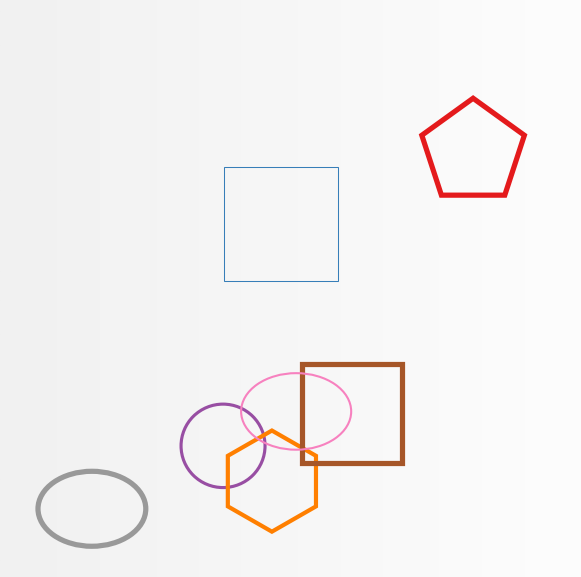[{"shape": "pentagon", "thickness": 2.5, "radius": 0.46, "center": [0.814, 0.736]}, {"shape": "square", "thickness": 0.5, "radius": 0.49, "center": [0.483, 0.611]}, {"shape": "circle", "thickness": 1.5, "radius": 0.36, "center": [0.384, 0.227]}, {"shape": "hexagon", "thickness": 2, "radius": 0.44, "center": [0.468, 0.166]}, {"shape": "square", "thickness": 2.5, "radius": 0.43, "center": [0.605, 0.283]}, {"shape": "oval", "thickness": 1, "radius": 0.47, "center": [0.51, 0.287]}, {"shape": "oval", "thickness": 2.5, "radius": 0.46, "center": [0.158, 0.118]}]